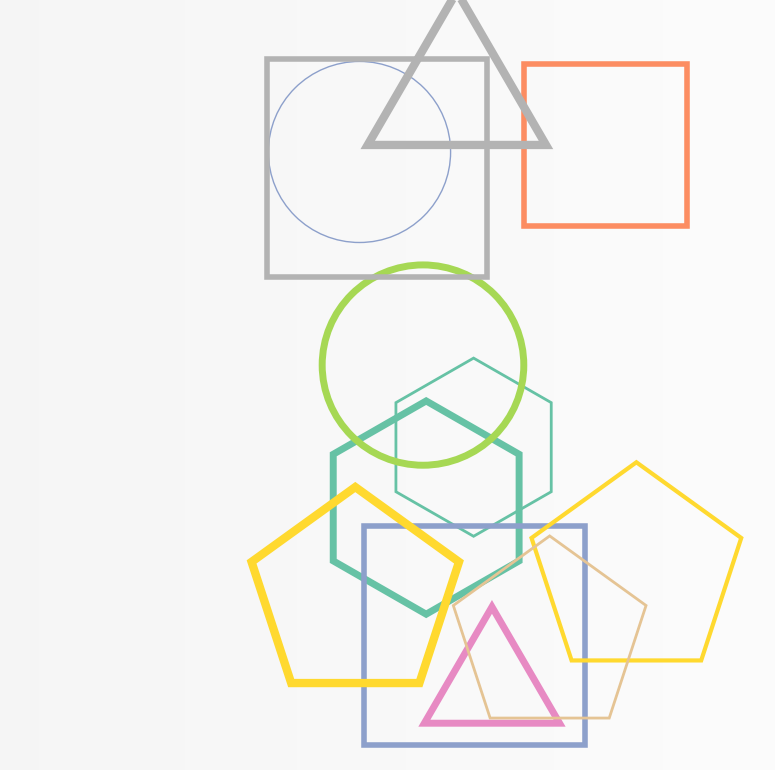[{"shape": "hexagon", "thickness": 2.5, "radius": 0.69, "center": [0.55, 0.341]}, {"shape": "hexagon", "thickness": 1, "radius": 0.58, "center": [0.611, 0.419]}, {"shape": "square", "thickness": 2, "radius": 0.52, "center": [0.781, 0.811]}, {"shape": "square", "thickness": 2, "radius": 0.71, "center": [0.612, 0.174]}, {"shape": "circle", "thickness": 0.5, "radius": 0.59, "center": [0.464, 0.803]}, {"shape": "triangle", "thickness": 2.5, "radius": 0.5, "center": [0.635, 0.111]}, {"shape": "circle", "thickness": 2.5, "radius": 0.65, "center": [0.546, 0.526]}, {"shape": "pentagon", "thickness": 3, "radius": 0.7, "center": [0.458, 0.227]}, {"shape": "pentagon", "thickness": 1.5, "radius": 0.71, "center": [0.821, 0.257]}, {"shape": "pentagon", "thickness": 1, "radius": 0.65, "center": [0.709, 0.173]}, {"shape": "square", "thickness": 2, "radius": 0.71, "center": [0.486, 0.782]}, {"shape": "triangle", "thickness": 3, "radius": 0.66, "center": [0.589, 0.878]}]